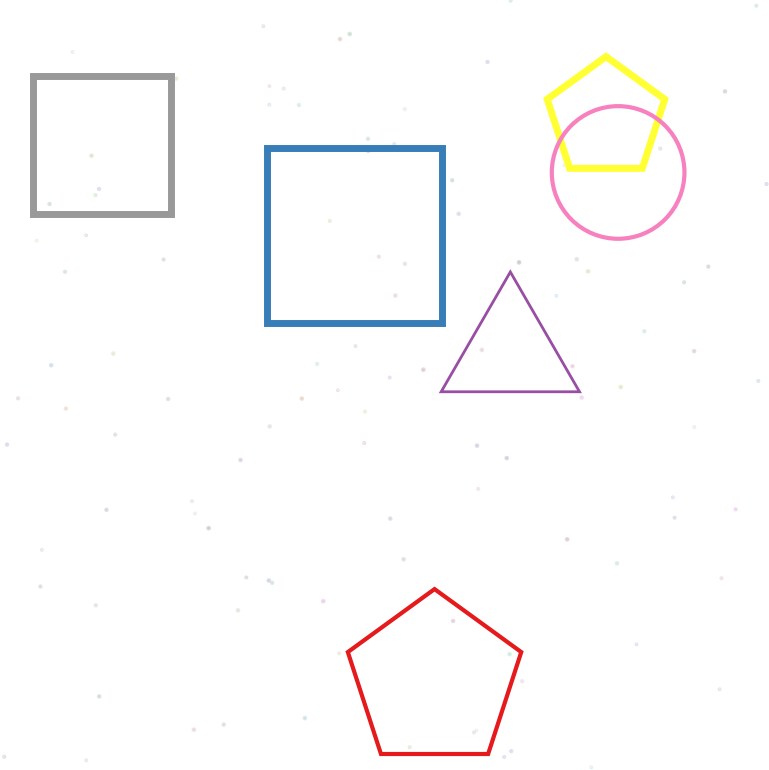[{"shape": "pentagon", "thickness": 1.5, "radius": 0.59, "center": [0.564, 0.117]}, {"shape": "square", "thickness": 2.5, "radius": 0.57, "center": [0.46, 0.694]}, {"shape": "triangle", "thickness": 1, "radius": 0.52, "center": [0.663, 0.543]}, {"shape": "pentagon", "thickness": 2.5, "radius": 0.4, "center": [0.787, 0.846]}, {"shape": "circle", "thickness": 1.5, "radius": 0.43, "center": [0.803, 0.776]}, {"shape": "square", "thickness": 2.5, "radius": 0.45, "center": [0.132, 0.811]}]